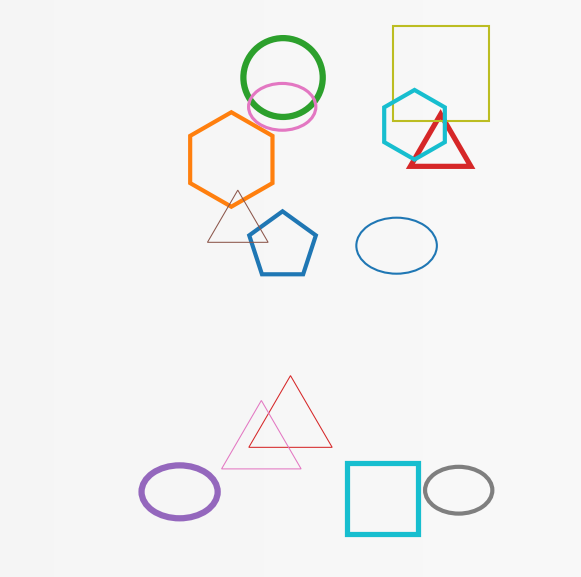[{"shape": "oval", "thickness": 1, "radius": 0.35, "center": [0.682, 0.574]}, {"shape": "pentagon", "thickness": 2, "radius": 0.3, "center": [0.486, 0.573]}, {"shape": "hexagon", "thickness": 2, "radius": 0.41, "center": [0.398, 0.723]}, {"shape": "circle", "thickness": 3, "radius": 0.34, "center": [0.487, 0.865]}, {"shape": "triangle", "thickness": 0.5, "radius": 0.41, "center": [0.5, 0.266]}, {"shape": "triangle", "thickness": 2.5, "radius": 0.3, "center": [0.758, 0.741]}, {"shape": "oval", "thickness": 3, "radius": 0.33, "center": [0.309, 0.147]}, {"shape": "triangle", "thickness": 0.5, "radius": 0.3, "center": [0.409, 0.61]}, {"shape": "oval", "thickness": 1.5, "radius": 0.29, "center": [0.486, 0.814]}, {"shape": "triangle", "thickness": 0.5, "radius": 0.4, "center": [0.45, 0.227]}, {"shape": "oval", "thickness": 2, "radius": 0.29, "center": [0.789, 0.15]}, {"shape": "square", "thickness": 1, "radius": 0.41, "center": [0.758, 0.872]}, {"shape": "hexagon", "thickness": 2, "radius": 0.3, "center": [0.713, 0.783]}, {"shape": "square", "thickness": 2.5, "radius": 0.31, "center": [0.659, 0.137]}]